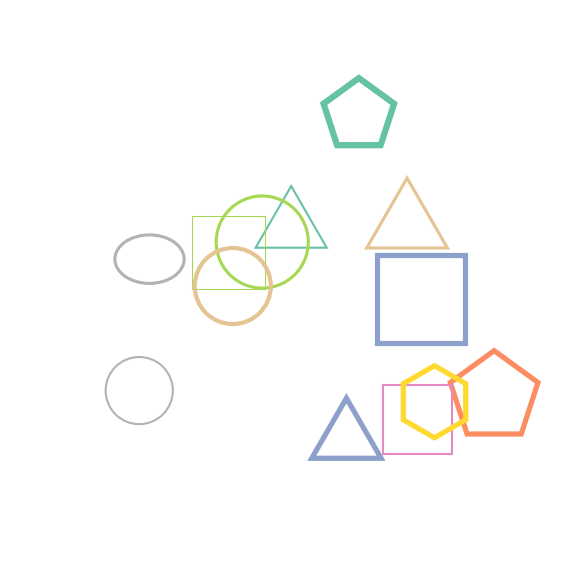[{"shape": "pentagon", "thickness": 3, "radius": 0.32, "center": [0.621, 0.8]}, {"shape": "triangle", "thickness": 1, "radius": 0.36, "center": [0.504, 0.606]}, {"shape": "pentagon", "thickness": 2.5, "radius": 0.4, "center": [0.856, 0.312]}, {"shape": "square", "thickness": 2.5, "radius": 0.38, "center": [0.729, 0.481]}, {"shape": "triangle", "thickness": 2.5, "radius": 0.35, "center": [0.6, 0.24]}, {"shape": "square", "thickness": 1, "radius": 0.3, "center": [0.723, 0.273]}, {"shape": "square", "thickness": 0.5, "radius": 0.32, "center": [0.395, 0.562]}, {"shape": "circle", "thickness": 1.5, "radius": 0.4, "center": [0.454, 0.58]}, {"shape": "hexagon", "thickness": 2.5, "radius": 0.31, "center": [0.752, 0.303]}, {"shape": "circle", "thickness": 2, "radius": 0.33, "center": [0.403, 0.504]}, {"shape": "triangle", "thickness": 1.5, "radius": 0.4, "center": [0.705, 0.61]}, {"shape": "oval", "thickness": 1.5, "radius": 0.3, "center": [0.259, 0.55]}, {"shape": "circle", "thickness": 1, "radius": 0.29, "center": [0.241, 0.323]}]